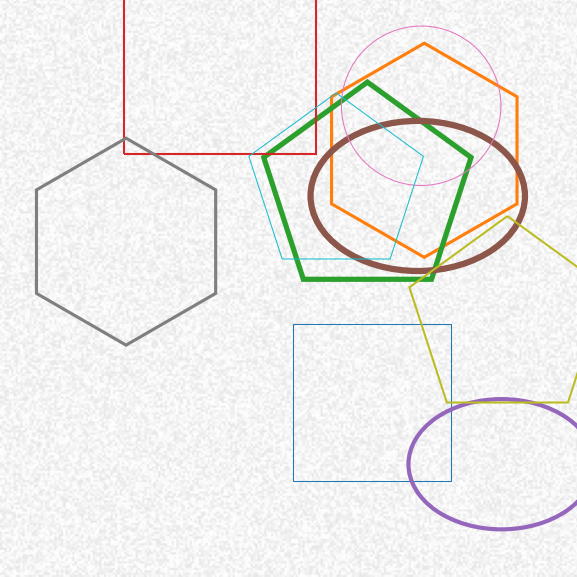[{"shape": "square", "thickness": 0.5, "radius": 0.68, "center": [0.644, 0.302]}, {"shape": "hexagon", "thickness": 1.5, "radius": 0.93, "center": [0.735, 0.739]}, {"shape": "pentagon", "thickness": 2.5, "radius": 0.94, "center": [0.636, 0.668]}, {"shape": "square", "thickness": 1, "radius": 0.83, "center": [0.381, 0.899]}, {"shape": "oval", "thickness": 2, "radius": 0.81, "center": [0.868, 0.195]}, {"shape": "oval", "thickness": 3, "radius": 0.93, "center": [0.723, 0.66]}, {"shape": "circle", "thickness": 0.5, "radius": 0.69, "center": [0.729, 0.816]}, {"shape": "hexagon", "thickness": 1.5, "radius": 0.9, "center": [0.218, 0.581]}, {"shape": "pentagon", "thickness": 1, "radius": 0.89, "center": [0.879, 0.446]}, {"shape": "pentagon", "thickness": 0.5, "radius": 0.79, "center": [0.582, 0.679]}]